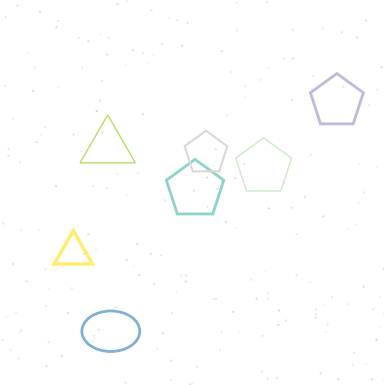[{"shape": "pentagon", "thickness": 2, "radius": 0.39, "center": [0.507, 0.508]}, {"shape": "pentagon", "thickness": 2, "radius": 0.36, "center": [0.875, 0.737]}, {"shape": "oval", "thickness": 2, "radius": 0.38, "center": [0.288, 0.14]}, {"shape": "triangle", "thickness": 1, "radius": 0.41, "center": [0.28, 0.619]}, {"shape": "pentagon", "thickness": 1.5, "radius": 0.29, "center": [0.535, 0.602]}, {"shape": "pentagon", "thickness": 1, "radius": 0.38, "center": [0.685, 0.566]}, {"shape": "triangle", "thickness": 2.5, "radius": 0.29, "center": [0.19, 0.343]}]